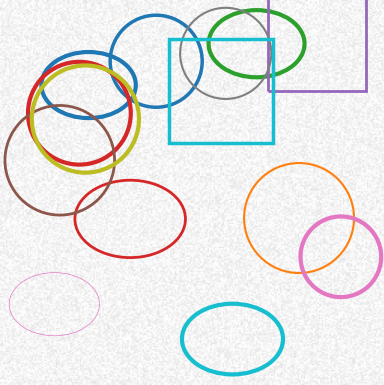[{"shape": "oval", "thickness": 3, "radius": 0.61, "center": [0.23, 0.779]}, {"shape": "circle", "thickness": 2.5, "radius": 0.6, "center": [0.406, 0.841]}, {"shape": "circle", "thickness": 1.5, "radius": 0.71, "center": [0.777, 0.434]}, {"shape": "oval", "thickness": 3, "radius": 0.62, "center": [0.666, 0.886]}, {"shape": "circle", "thickness": 3, "radius": 0.67, "center": [0.206, 0.706]}, {"shape": "oval", "thickness": 2, "radius": 0.72, "center": [0.338, 0.431]}, {"shape": "square", "thickness": 2, "radius": 0.63, "center": [0.823, 0.89]}, {"shape": "circle", "thickness": 2, "radius": 0.71, "center": [0.155, 0.584]}, {"shape": "oval", "thickness": 0.5, "radius": 0.59, "center": [0.141, 0.21]}, {"shape": "circle", "thickness": 3, "radius": 0.52, "center": [0.885, 0.333]}, {"shape": "circle", "thickness": 1.5, "radius": 0.59, "center": [0.586, 0.861]}, {"shape": "circle", "thickness": 3, "radius": 0.7, "center": [0.222, 0.691]}, {"shape": "square", "thickness": 2.5, "radius": 0.68, "center": [0.575, 0.764]}, {"shape": "oval", "thickness": 3, "radius": 0.66, "center": [0.604, 0.119]}]